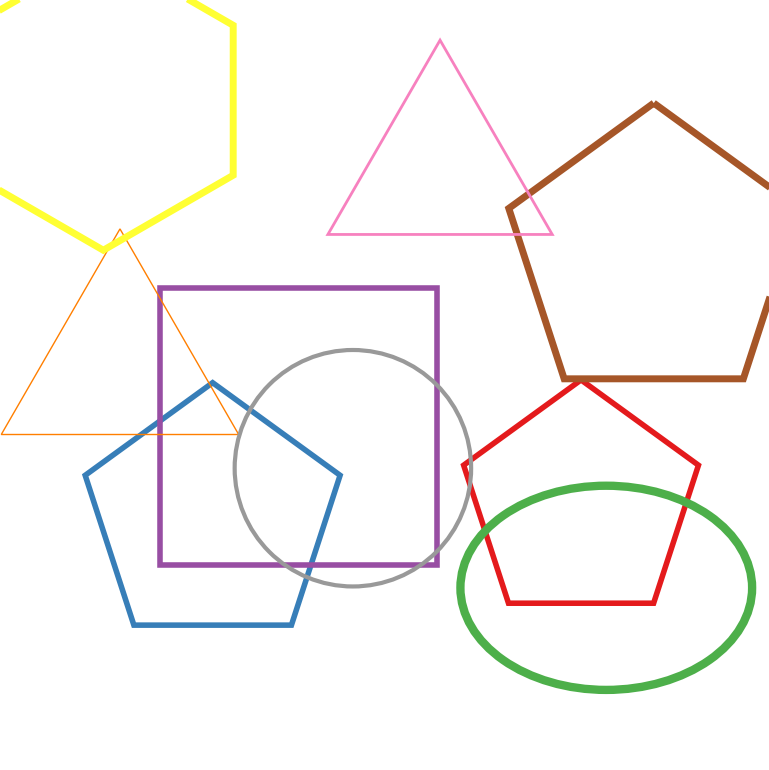[{"shape": "pentagon", "thickness": 2, "radius": 0.8, "center": [0.755, 0.346]}, {"shape": "pentagon", "thickness": 2, "radius": 0.87, "center": [0.276, 0.329]}, {"shape": "oval", "thickness": 3, "radius": 0.95, "center": [0.787, 0.237]}, {"shape": "square", "thickness": 2, "radius": 0.9, "center": [0.388, 0.446]}, {"shape": "triangle", "thickness": 0.5, "radius": 0.89, "center": [0.156, 0.525]}, {"shape": "hexagon", "thickness": 2.5, "radius": 0.97, "center": [0.134, 0.87]}, {"shape": "pentagon", "thickness": 2.5, "radius": 0.99, "center": [0.849, 0.668]}, {"shape": "triangle", "thickness": 1, "radius": 0.84, "center": [0.572, 0.78]}, {"shape": "circle", "thickness": 1.5, "radius": 0.77, "center": [0.458, 0.392]}]